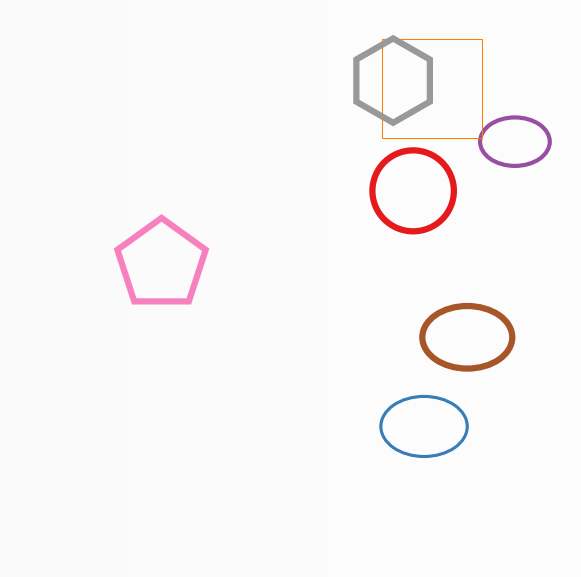[{"shape": "circle", "thickness": 3, "radius": 0.35, "center": [0.711, 0.669]}, {"shape": "oval", "thickness": 1.5, "radius": 0.37, "center": [0.73, 0.261]}, {"shape": "oval", "thickness": 2, "radius": 0.3, "center": [0.886, 0.754]}, {"shape": "square", "thickness": 0.5, "radius": 0.43, "center": [0.743, 0.846]}, {"shape": "oval", "thickness": 3, "radius": 0.39, "center": [0.804, 0.415]}, {"shape": "pentagon", "thickness": 3, "radius": 0.4, "center": [0.278, 0.542]}, {"shape": "hexagon", "thickness": 3, "radius": 0.37, "center": [0.676, 0.86]}]